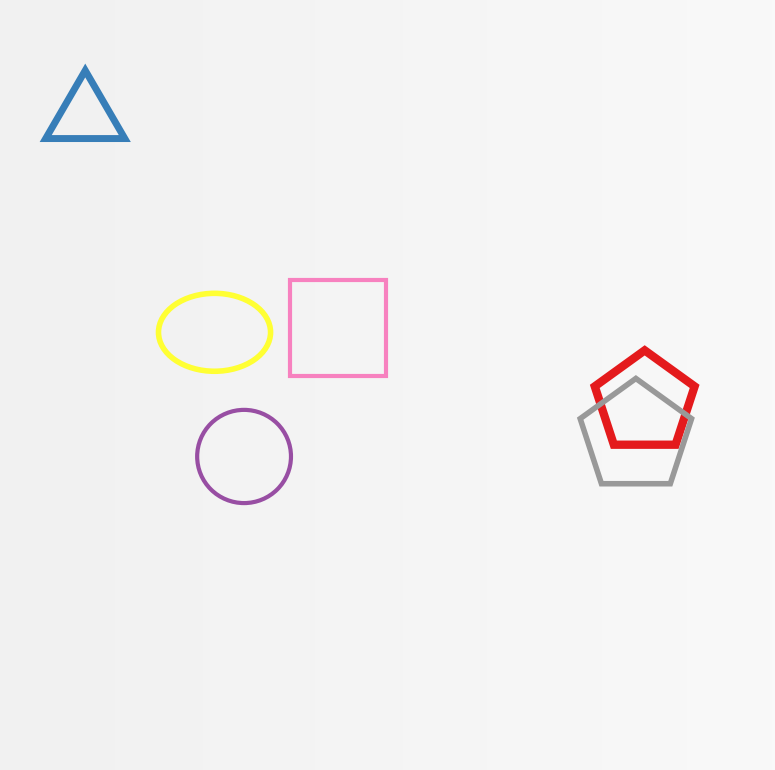[{"shape": "pentagon", "thickness": 3, "radius": 0.34, "center": [0.832, 0.477]}, {"shape": "triangle", "thickness": 2.5, "radius": 0.29, "center": [0.11, 0.85]}, {"shape": "circle", "thickness": 1.5, "radius": 0.3, "center": [0.315, 0.407]}, {"shape": "oval", "thickness": 2, "radius": 0.36, "center": [0.277, 0.568]}, {"shape": "square", "thickness": 1.5, "radius": 0.31, "center": [0.436, 0.574]}, {"shape": "pentagon", "thickness": 2, "radius": 0.38, "center": [0.82, 0.433]}]